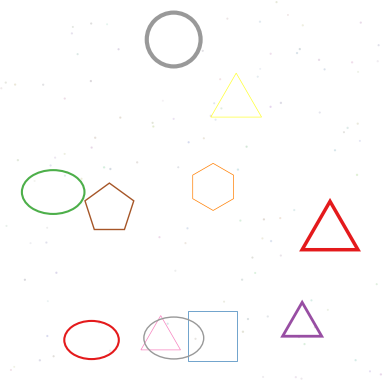[{"shape": "oval", "thickness": 1.5, "radius": 0.35, "center": [0.238, 0.117]}, {"shape": "triangle", "thickness": 2.5, "radius": 0.42, "center": [0.857, 0.393]}, {"shape": "square", "thickness": 0.5, "radius": 0.32, "center": [0.552, 0.127]}, {"shape": "oval", "thickness": 1.5, "radius": 0.41, "center": [0.138, 0.501]}, {"shape": "triangle", "thickness": 2, "radius": 0.29, "center": [0.785, 0.156]}, {"shape": "hexagon", "thickness": 0.5, "radius": 0.31, "center": [0.554, 0.515]}, {"shape": "triangle", "thickness": 0.5, "radius": 0.38, "center": [0.614, 0.734]}, {"shape": "pentagon", "thickness": 1, "radius": 0.33, "center": [0.284, 0.458]}, {"shape": "triangle", "thickness": 0.5, "radius": 0.3, "center": [0.417, 0.121]}, {"shape": "circle", "thickness": 3, "radius": 0.35, "center": [0.451, 0.897]}, {"shape": "oval", "thickness": 1, "radius": 0.39, "center": [0.451, 0.122]}]